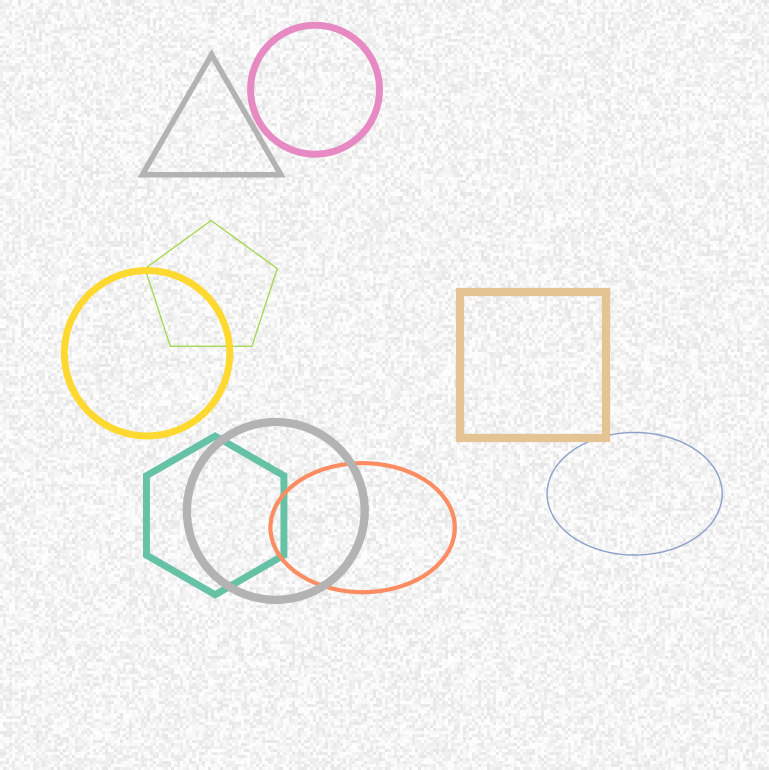[{"shape": "hexagon", "thickness": 2.5, "radius": 0.52, "center": [0.279, 0.331]}, {"shape": "oval", "thickness": 1.5, "radius": 0.6, "center": [0.471, 0.315]}, {"shape": "oval", "thickness": 0.5, "radius": 0.57, "center": [0.824, 0.359]}, {"shape": "circle", "thickness": 2.5, "radius": 0.42, "center": [0.409, 0.884]}, {"shape": "pentagon", "thickness": 0.5, "radius": 0.45, "center": [0.274, 0.623]}, {"shape": "circle", "thickness": 2.5, "radius": 0.54, "center": [0.191, 0.541]}, {"shape": "square", "thickness": 3, "radius": 0.47, "center": [0.692, 0.526]}, {"shape": "triangle", "thickness": 2, "radius": 0.52, "center": [0.275, 0.825]}, {"shape": "circle", "thickness": 3, "radius": 0.58, "center": [0.358, 0.336]}]